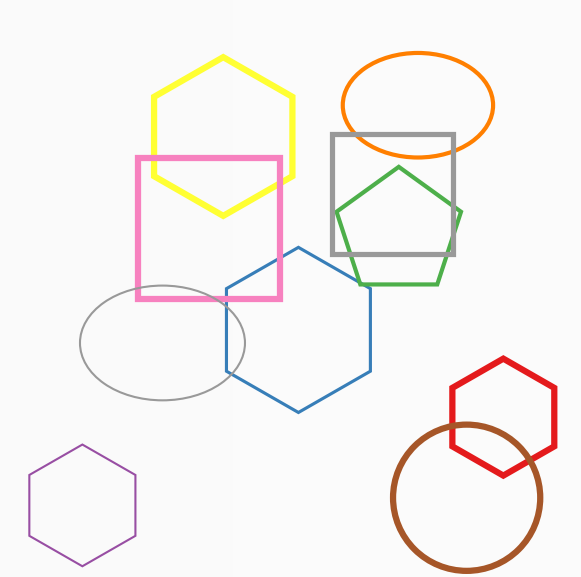[{"shape": "hexagon", "thickness": 3, "radius": 0.51, "center": [0.866, 0.277]}, {"shape": "hexagon", "thickness": 1.5, "radius": 0.71, "center": [0.513, 0.428]}, {"shape": "pentagon", "thickness": 2, "radius": 0.56, "center": [0.686, 0.598]}, {"shape": "hexagon", "thickness": 1, "radius": 0.53, "center": [0.142, 0.124]}, {"shape": "oval", "thickness": 2, "radius": 0.65, "center": [0.719, 0.817]}, {"shape": "hexagon", "thickness": 3, "radius": 0.69, "center": [0.384, 0.763]}, {"shape": "circle", "thickness": 3, "radius": 0.63, "center": [0.803, 0.137]}, {"shape": "square", "thickness": 3, "radius": 0.61, "center": [0.36, 0.604]}, {"shape": "oval", "thickness": 1, "radius": 0.71, "center": [0.28, 0.405]}, {"shape": "square", "thickness": 2.5, "radius": 0.52, "center": [0.675, 0.663]}]